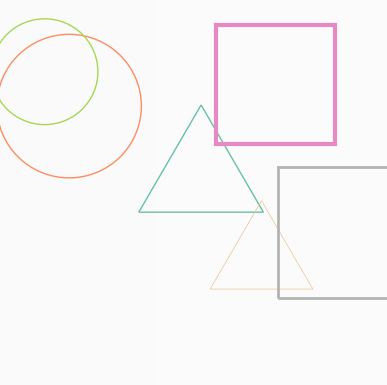[{"shape": "triangle", "thickness": 1, "radius": 0.93, "center": [0.519, 0.542]}, {"shape": "circle", "thickness": 1, "radius": 0.93, "center": [0.178, 0.724]}, {"shape": "square", "thickness": 3, "radius": 0.77, "center": [0.711, 0.78]}, {"shape": "circle", "thickness": 1, "radius": 0.69, "center": [0.115, 0.814]}, {"shape": "triangle", "thickness": 0.5, "radius": 0.77, "center": [0.675, 0.326]}, {"shape": "square", "thickness": 2, "radius": 0.85, "center": [0.888, 0.396]}]